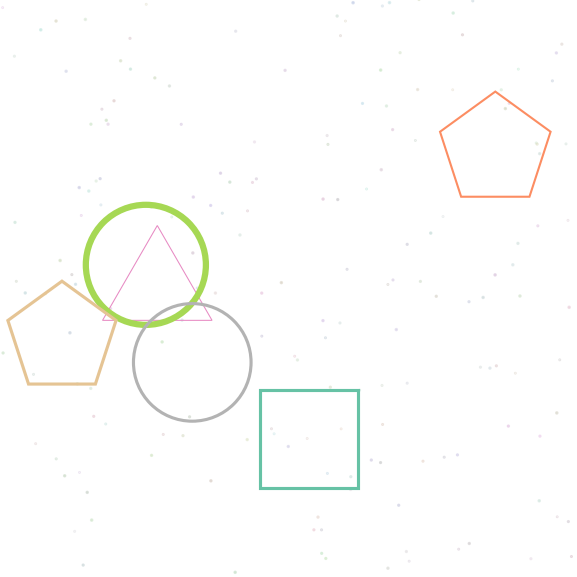[{"shape": "square", "thickness": 1.5, "radius": 0.42, "center": [0.535, 0.239]}, {"shape": "pentagon", "thickness": 1, "radius": 0.5, "center": [0.858, 0.74]}, {"shape": "triangle", "thickness": 0.5, "radius": 0.55, "center": [0.272, 0.499]}, {"shape": "circle", "thickness": 3, "radius": 0.52, "center": [0.253, 0.541]}, {"shape": "pentagon", "thickness": 1.5, "radius": 0.49, "center": [0.107, 0.414]}, {"shape": "circle", "thickness": 1.5, "radius": 0.51, "center": [0.333, 0.372]}]